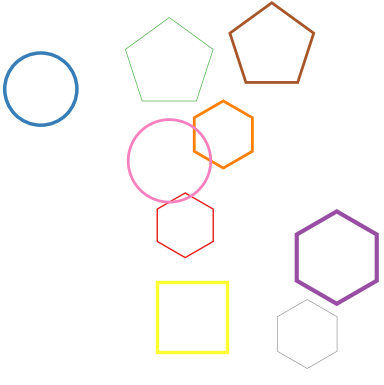[{"shape": "hexagon", "thickness": 1, "radius": 0.42, "center": [0.481, 0.415]}, {"shape": "circle", "thickness": 2.5, "radius": 0.47, "center": [0.106, 0.769]}, {"shape": "pentagon", "thickness": 0.5, "radius": 0.6, "center": [0.44, 0.835]}, {"shape": "hexagon", "thickness": 3, "radius": 0.6, "center": [0.875, 0.331]}, {"shape": "hexagon", "thickness": 2, "radius": 0.44, "center": [0.58, 0.651]}, {"shape": "square", "thickness": 2.5, "radius": 0.45, "center": [0.498, 0.176]}, {"shape": "pentagon", "thickness": 2, "radius": 0.57, "center": [0.706, 0.878]}, {"shape": "circle", "thickness": 2, "radius": 0.54, "center": [0.44, 0.582]}, {"shape": "hexagon", "thickness": 0.5, "radius": 0.45, "center": [0.798, 0.132]}]